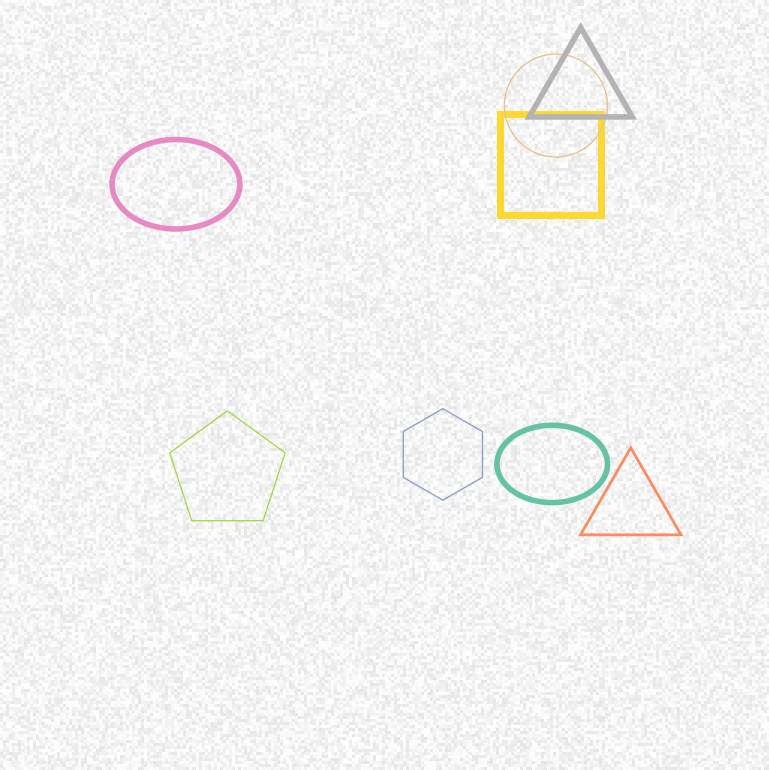[{"shape": "oval", "thickness": 2, "radius": 0.36, "center": [0.717, 0.397]}, {"shape": "triangle", "thickness": 1, "radius": 0.38, "center": [0.819, 0.343]}, {"shape": "hexagon", "thickness": 0.5, "radius": 0.3, "center": [0.575, 0.41]}, {"shape": "oval", "thickness": 2, "radius": 0.42, "center": [0.229, 0.761]}, {"shape": "pentagon", "thickness": 0.5, "radius": 0.39, "center": [0.295, 0.388]}, {"shape": "square", "thickness": 2.5, "radius": 0.33, "center": [0.715, 0.787]}, {"shape": "circle", "thickness": 0.5, "radius": 0.33, "center": [0.722, 0.863]}, {"shape": "triangle", "thickness": 2, "radius": 0.39, "center": [0.754, 0.887]}]